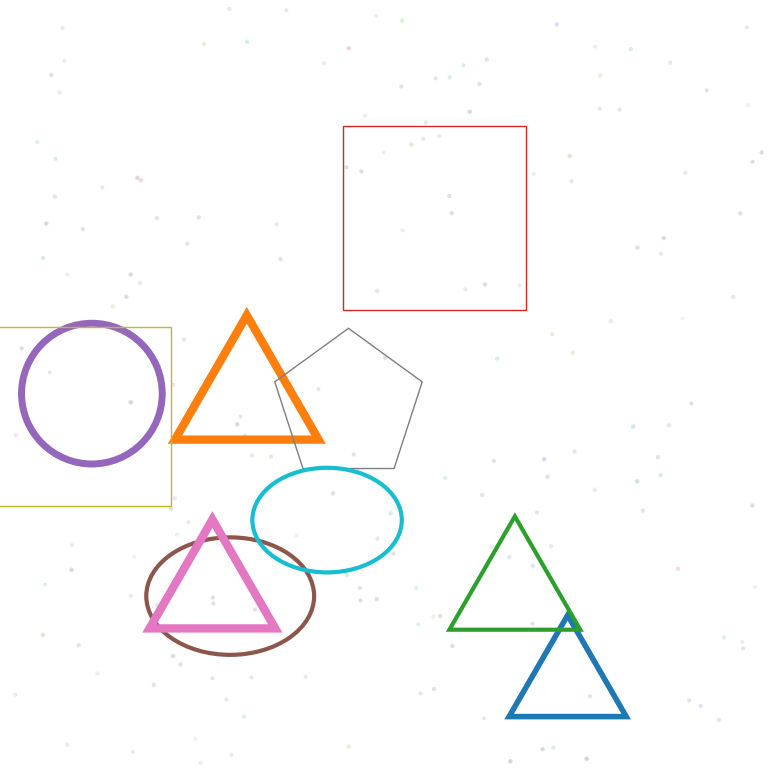[{"shape": "triangle", "thickness": 2, "radius": 0.44, "center": [0.737, 0.113]}, {"shape": "triangle", "thickness": 3, "radius": 0.54, "center": [0.321, 0.483]}, {"shape": "triangle", "thickness": 1.5, "radius": 0.49, "center": [0.669, 0.231]}, {"shape": "square", "thickness": 0.5, "radius": 0.6, "center": [0.564, 0.717]}, {"shape": "circle", "thickness": 2.5, "radius": 0.46, "center": [0.119, 0.489]}, {"shape": "oval", "thickness": 1.5, "radius": 0.54, "center": [0.299, 0.226]}, {"shape": "triangle", "thickness": 3, "radius": 0.47, "center": [0.276, 0.231]}, {"shape": "pentagon", "thickness": 0.5, "radius": 0.5, "center": [0.453, 0.473]}, {"shape": "square", "thickness": 0.5, "radius": 0.58, "center": [0.107, 0.459]}, {"shape": "oval", "thickness": 1.5, "radius": 0.49, "center": [0.425, 0.325]}]